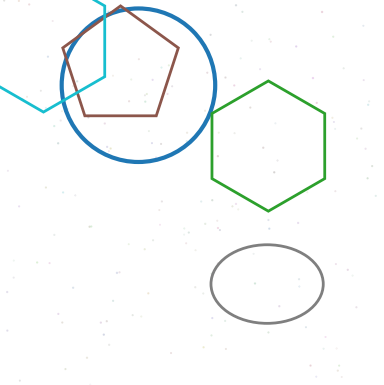[{"shape": "circle", "thickness": 3, "radius": 1.0, "center": [0.36, 0.779]}, {"shape": "hexagon", "thickness": 2, "radius": 0.85, "center": [0.697, 0.621]}, {"shape": "pentagon", "thickness": 2, "radius": 0.79, "center": [0.313, 0.827]}, {"shape": "oval", "thickness": 2, "radius": 0.73, "center": [0.694, 0.262]}, {"shape": "hexagon", "thickness": 2, "radius": 0.92, "center": [0.113, 0.893]}]